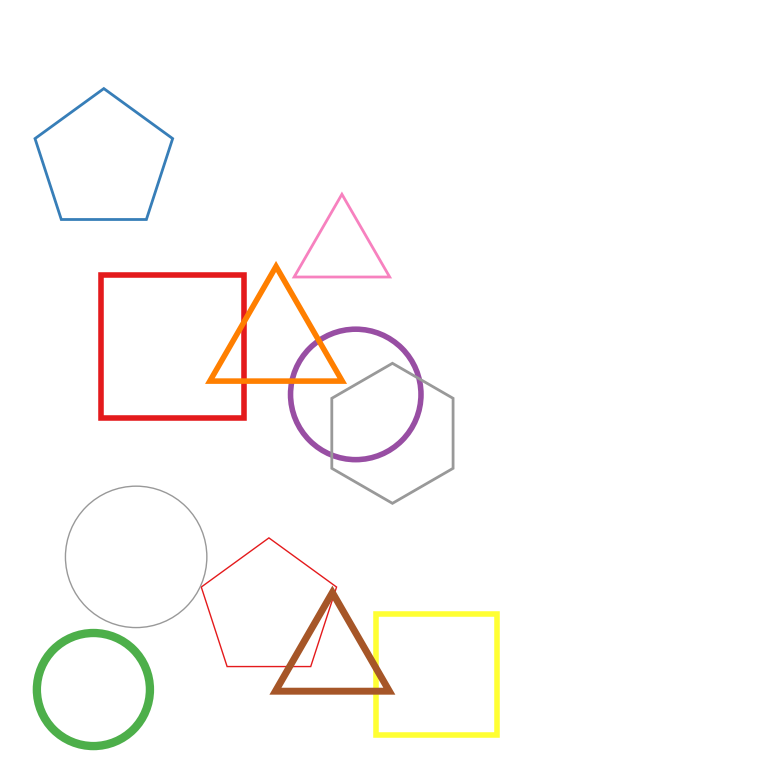[{"shape": "pentagon", "thickness": 0.5, "radius": 0.46, "center": [0.349, 0.209]}, {"shape": "square", "thickness": 2, "radius": 0.46, "center": [0.224, 0.55]}, {"shape": "pentagon", "thickness": 1, "radius": 0.47, "center": [0.135, 0.791]}, {"shape": "circle", "thickness": 3, "radius": 0.37, "center": [0.121, 0.104]}, {"shape": "circle", "thickness": 2, "radius": 0.42, "center": [0.462, 0.488]}, {"shape": "triangle", "thickness": 2, "radius": 0.5, "center": [0.358, 0.555]}, {"shape": "square", "thickness": 2, "radius": 0.39, "center": [0.567, 0.124]}, {"shape": "triangle", "thickness": 2.5, "radius": 0.43, "center": [0.432, 0.145]}, {"shape": "triangle", "thickness": 1, "radius": 0.36, "center": [0.444, 0.676]}, {"shape": "circle", "thickness": 0.5, "radius": 0.46, "center": [0.177, 0.277]}, {"shape": "hexagon", "thickness": 1, "radius": 0.45, "center": [0.51, 0.437]}]